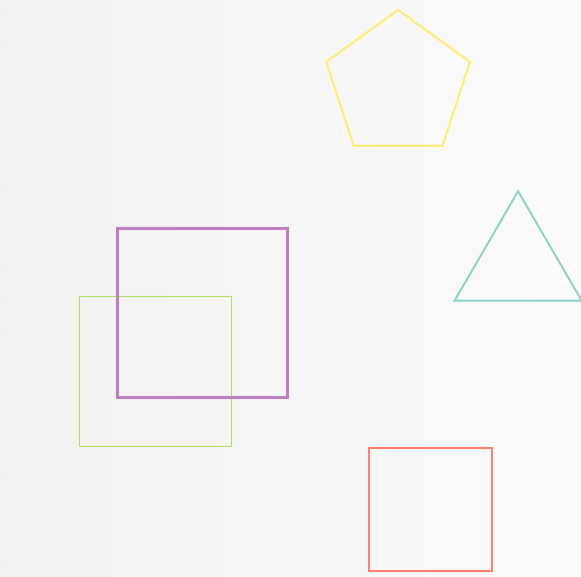[{"shape": "triangle", "thickness": 1, "radius": 0.63, "center": [0.891, 0.542]}, {"shape": "square", "thickness": 1, "radius": 0.53, "center": [0.741, 0.116]}, {"shape": "square", "thickness": 0.5, "radius": 0.65, "center": [0.266, 0.357]}, {"shape": "square", "thickness": 1.5, "radius": 0.73, "center": [0.347, 0.458]}, {"shape": "pentagon", "thickness": 1, "radius": 0.65, "center": [0.685, 0.852]}]